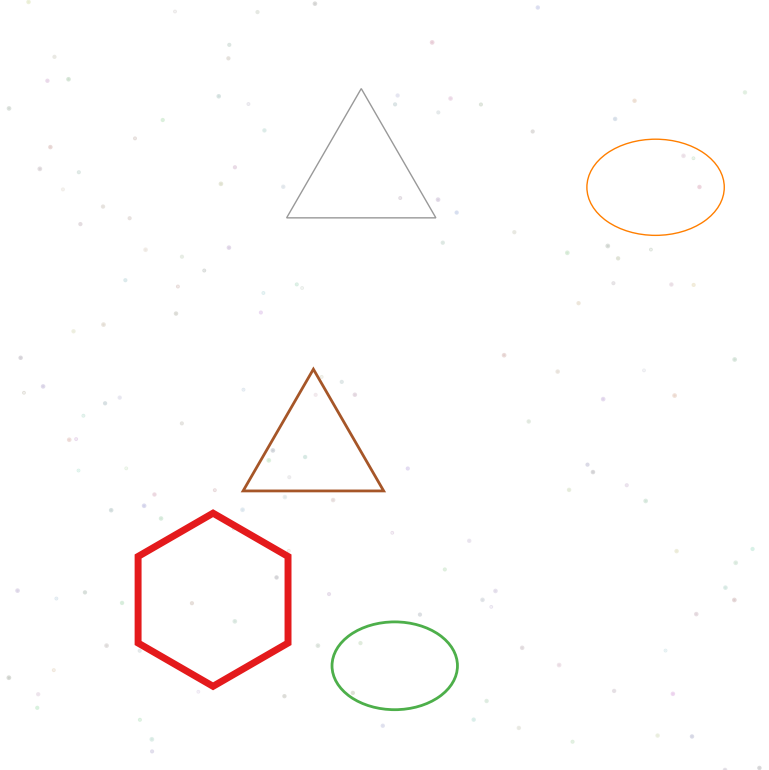[{"shape": "hexagon", "thickness": 2.5, "radius": 0.56, "center": [0.277, 0.221]}, {"shape": "oval", "thickness": 1, "radius": 0.41, "center": [0.513, 0.135]}, {"shape": "oval", "thickness": 0.5, "radius": 0.45, "center": [0.851, 0.757]}, {"shape": "triangle", "thickness": 1, "radius": 0.53, "center": [0.407, 0.415]}, {"shape": "triangle", "thickness": 0.5, "radius": 0.56, "center": [0.469, 0.773]}]